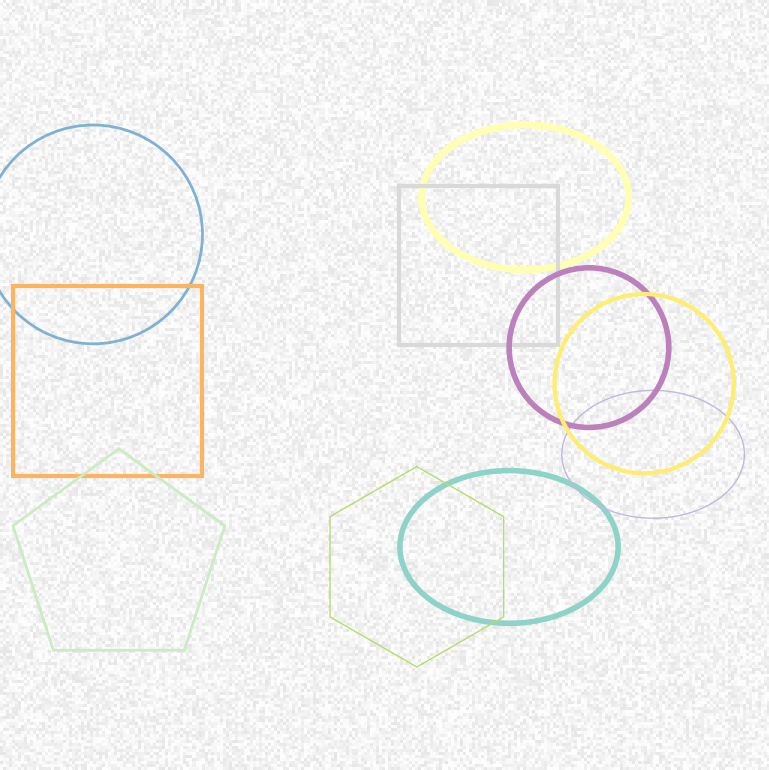[{"shape": "oval", "thickness": 2, "radius": 0.71, "center": [0.661, 0.29]}, {"shape": "oval", "thickness": 2.5, "radius": 0.67, "center": [0.682, 0.744]}, {"shape": "oval", "thickness": 0.5, "radius": 0.59, "center": [0.848, 0.41]}, {"shape": "circle", "thickness": 1, "radius": 0.71, "center": [0.121, 0.696]}, {"shape": "square", "thickness": 1.5, "radius": 0.62, "center": [0.14, 0.505]}, {"shape": "hexagon", "thickness": 0.5, "radius": 0.65, "center": [0.541, 0.264]}, {"shape": "square", "thickness": 1.5, "radius": 0.52, "center": [0.622, 0.655]}, {"shape": "circle", "thickness": 2, "radius": 0.52, "center": [0.765, 0.549]}, {"shape": "pentagon", "thickness": 1, "radius": 0.72, "center": [0.154, 0.273]}, {"shape": "circle", "thickness": 1.5, "radius": 0.58, "center": [0.837, 0.502]}]